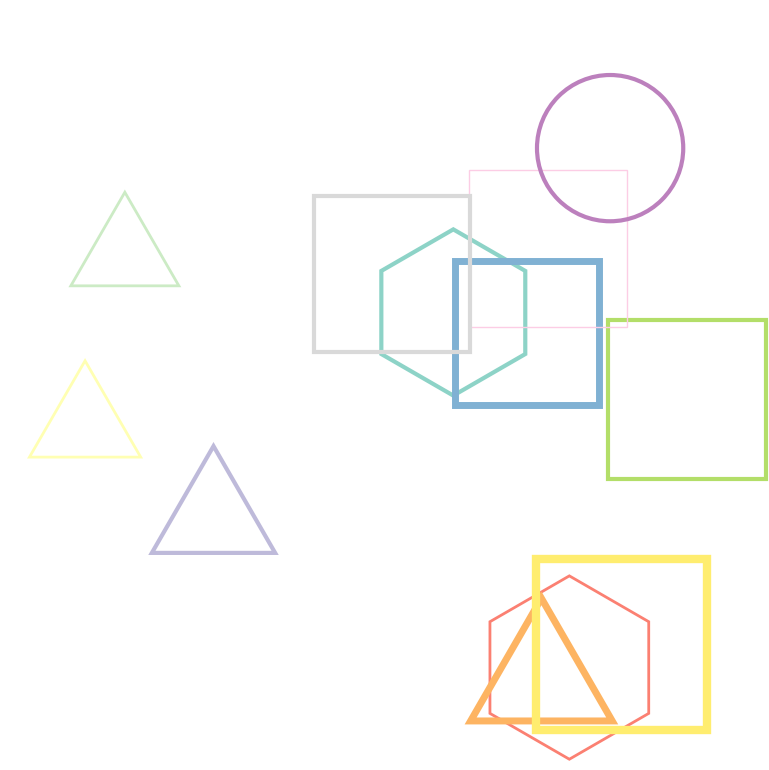[{"shape": "hexagon", "thickness": 1.5, "radius": 0.54, "center": [0.589, 0.594]}, {"shape": "triangle", "thickness": 1, "radius": 0.42, "center": [0.11, 0.448]}, {"shape": "triangle", "thickness": 1.5, "radius": 0.46, "center": [0.277, 0.328]}, {"shape": "hexagon", "thickness": 1, "radius": 0.6, "center": [0.739, 0.133]}, {"shape": "square", "thickness": 2.5, "radius": 0.47, "center": [0.684, 0.568]}, {"shape": "triangle", "thickness": 2.5, "radius": 0.53, "center": [0.703, 0.117]}, {"shape": "square", "thickness": 1.5, "radius": 0.51, "center": [0.892, 0.481]}, {"shape": "square", "thickness": 0.5, "radius": 0.51, "center": [0.712, 0.677]}, {"shape": "square", "thickness": 1.5, "radius": 0.51, "center": [0.509, 0.644]}, {"shape": "circle", "thickness": 1.5, "radius": 0.47, "center": [0.792, 0.808]}, {"shape": "triangle", "thickness": 1, "radius": 0.41, "center": [0.162, 0.669]}, {"shape": "square", "thickness": 3, "radius": 0.55, "center": [0.807, 0.163]}]